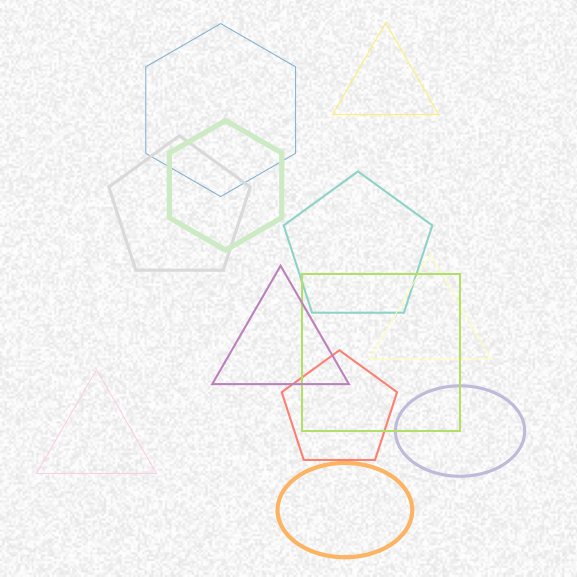[{"shape": "pentagon", "thickness": 1, "radius": 0.68, "center": [0.62, 0.567]}, {"shape": "triangle", "thickness": 0.5, "radius": 0.61, "center": [0.745, 0.438]}, {"shape": "oval", "thickness": 1.5, "radius": 0.56, "center": [0.797, 0.253]}, {"shape": "pentagon", "thickness": 1, "radius": 0.53, "center": [0.588, 0.288]}, {"shape": "hexagon", "thickness": 0.5, "radius": 0.75, "center": [0.382, 0.809]}, {"shape": "oval", "thickness": 2, "radius": 0.58, "center": [0.597, 0.116]}, {"shape": "square", "thickness": 1, "radius": 0.68, "center": [0.66, 0.389]}, {"shape": "triangle", "thickness": 0.5, "radius": 0.6, "center": [0.167, 0.239]}, {"shape": "pentagon", "thickness": 1.5, "radius": 0.64, "center": [0.311, 0.635]}, {"shape": "triangle", "thickness": 1, "radius": 0.68, "center": [0.486, 0.402]}, {"shape": "hexagon", "thickness": 2.5, "radius": 0.56, "center": [0.391, 0.678]}, {"shape": "triangle", "thickness": 0.5, "radius": 0.53, "center": [0.668, 0.854]}]